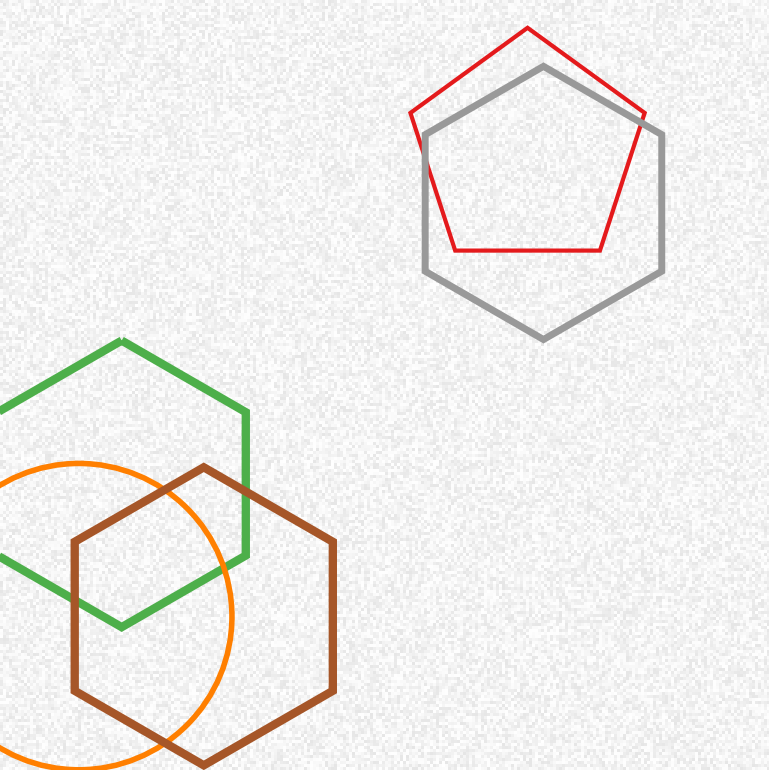[{"shape": "pentagon", "thickness": 1.5, "radius": 0.8, "center": [0.685, 0.804]}, {"shape": "hexagon", "thickness": 3, "radius": 0.93, "center": [0.158, 0.372]}, {"shape": "circle", "thickness": 2, "radius": 0.99, "center": [0.102, 0.199]}, {"shape": "hexagon", "thickness": 3, "radius": 0.97, "center": [0.265, 0.2]}, {"shape": "hexagon", "thickness": 2.5, "radius": 0.89, "center": [0.706, 0.736]}]